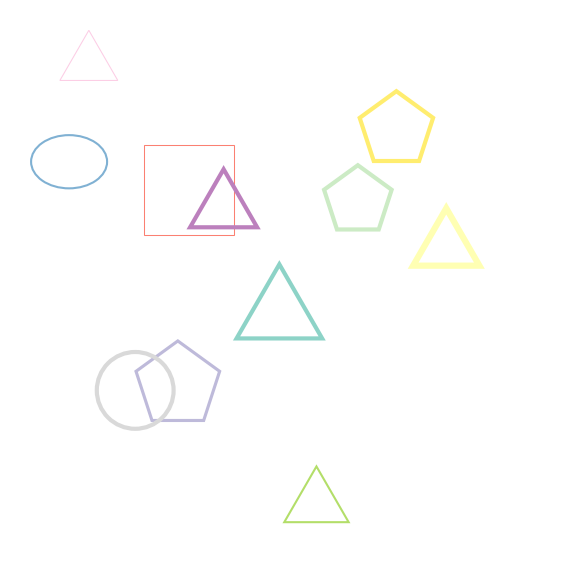[{"shape": "triangle", "thickness": 2, "radius": 0.43, "center": [0.484, 0.456]}, {"shape": "triangle", "thickness": 3, "radius": 0.33, "center": [0.773, 0.572]}, {"shape": "pentagon", "thickness": 1.5, "radius": 0.38, "center": [0.308, 0.333]}, {"shape": "square", "thickness": 0.5, "radius": 0.39, "center": [0.327, 0.67]}, {"shape": "oval", "thickness": 1, "radius": 0.33, "center": [0.12, 0.719]}, {"shape": "triangle", "thickness": 1, "radius": 0.32, "center": [0.548, 0.127]}, {"shape": "triangle", "thickness": 0.5, "radius": 0.29, "center": [0.154, 0.889]}, {"shape": "circle", "thickness": 2, "radius": 0.33, "center": [0.234, 0.323]}, {"shape": "triangle", "thickness": 2, "radius": 0.34, "center": [0.387, 0.639]}, {"shape": "pentagon", "thickness": 2, "radius": 0.31, "center": [0.62, 0.652]}, {"shape": "pentagon", "thickness": 2, "radius": 0.33, "center": [0.686, 0.774]}]